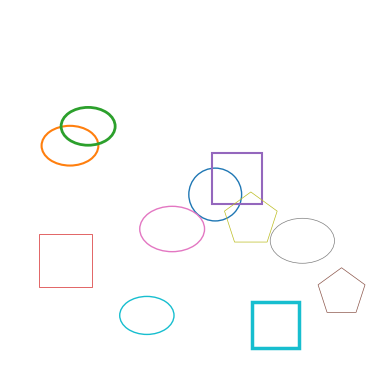[{"shape": "circle", "thickness": 1, "radius": 0.34, "center": [0.559, 0.495]}, {"shape": "oval", "thickness": 1.5, "radius": 0.37, "center": [0.182, 0.622]}, {"shape": "oval", "thickness": 2, "radius": 0.35, "center": [0.229, 0.672]}, {"shape": "square", "thickness": 0.5, "radius": 0.34, "center": [0.17, 0.323]}, {"shape": "square", "thickness": 1.5, "radius": 0.33, "center": [0.616, 0.536]}, {"shape": "pentagon", "thickness": 0.5, "radius": 0.32, "center": [0.887, 0.24]}, {"shape": "oval", "thickness": 1, "radius": 0.42, "center": [0.447, 0.405]}, {"shape": "oval", "thickness": 0.5, "radius": 0.42, "center": [0.785, 0.375]}, {"shape": "pentagon", "thickness": 0.5, "radius": 0.36, "center": [0.652, 0.429]}, {"shape": "oval", "thickness": 1, "radius": 0.35, "center": [0.381, 0.181]}, {"shape": "square", "thickness": 2.5, "radius": 0.3, "center": [0.716, 0.156]}]